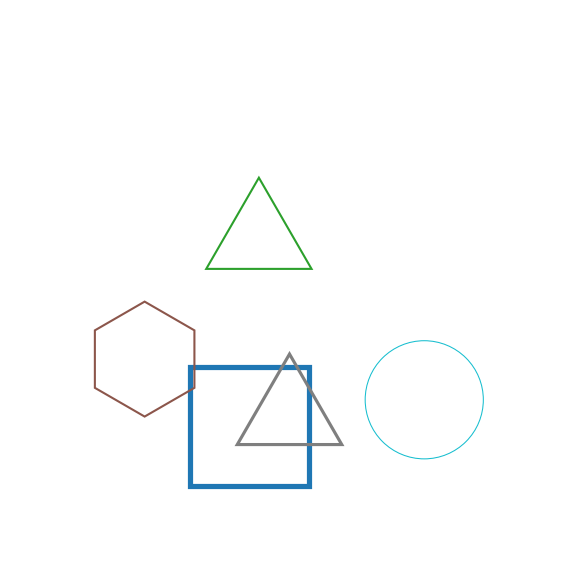[{"shape": "square", "thickness": 2.5, "radius": 0.51, "center": [0.432, 0.261]}, {"shape": "triangle", "thickness": 1, "radius": 0.53, "center": [0.448, 0.586]}, {"shape": "hexagon", "thickness": 1, "radius": 0.5, "center": [0.25, 0.377]}, {"shape": "triangle", "thickness": 1.5, "radius": 0.52, "center": [0.501, 0.282]}, {"shape": "circle", "thickness": 0.5, "radius": 0.51, "center": [0.735, 0.307]}]